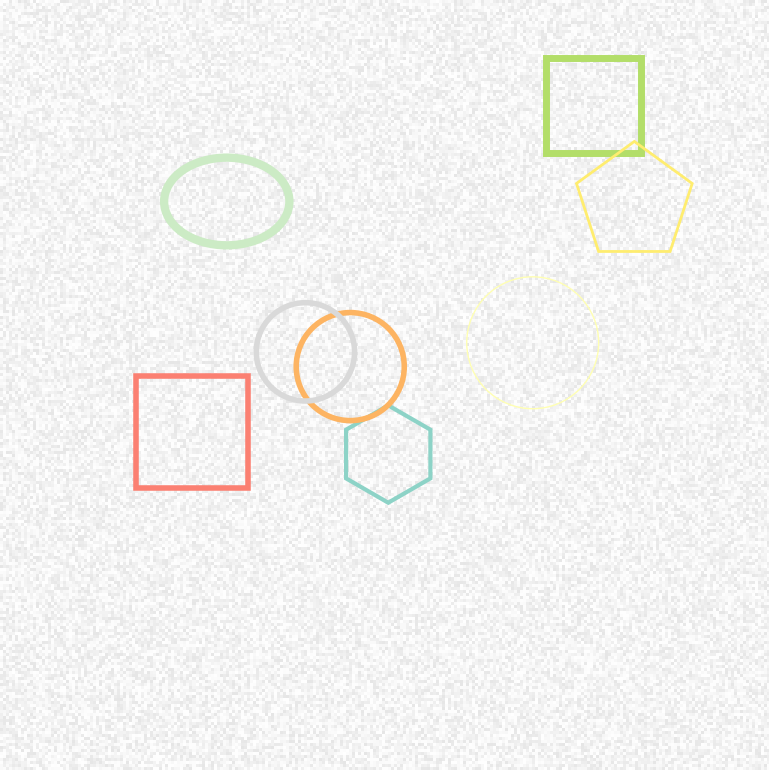[{"shape": "hexagon", "thickness": 1.5, "radius": 0.32, "center": [0.504, 0.41]}, {"shape": "circle", "thickness": 0.5, "radius": 0.43, "center": [0.692, 0.555]}, {"shape": "square", "thickness": 2, "radius": 0.36, "center": [0.25, 0.439]}, {"shape": "circle", "thickness": 2, "radius": 0.35, "center": [0.455, 0.524]}, {"shape": "square", "thickness": 2.5, "radius": 0.31, "center": [0.771, 0.863]}, {"shape": "circle", "thickness": 2, "radius": 0.32, "center": [0.397, 0.543]}, {"shape": "oval", "thickness": 3, "radius": 0.41, "center": [0.294, 0.738]}, {"shape": "pentagon", "thickness": 1, "radius": 0.39, "center": [0.824, 0.737]}]